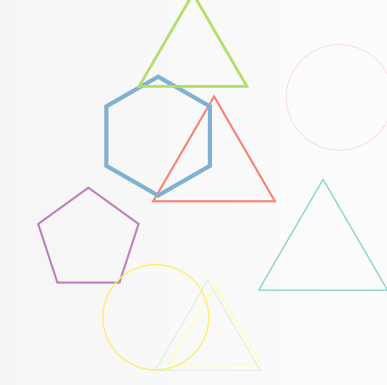[{"shape": "triangle", "thickness": 1, "radius": 0.96, "center": [0.834, 0.342]}, {"shape": "triangle", "thickness": 1, "radius": 0.69, "center": [0.555, 0.123]}, {"shape": "triangle", "thickness": 1.5, "radius": 0.91, "center": [0.552, 0.568]}, {"shape": "hexagon", "thickness": 3, "radius": 0.77, "center": [0.408, 0.646]}, {"shape": "triangle", "thickness": 2, "radius": 0.8, "center": [0.498, 0.856]}, {"shape": "circle", "thickness": 0.5, "radius": 0.69, "center": [0.876, 0.747]}, {"shape": "pentagon", "thickness": 1.5, "radius": 0.68, "center": [0.228, 0.376]}, {"shape": "triangle", "thickness": 0.5, "radius": 0.78, "center": [0.536, 0.116]}, {"shape": "circle", "thickness": 1, "radius": 0.68, "center": [0.402, 0.176]}]